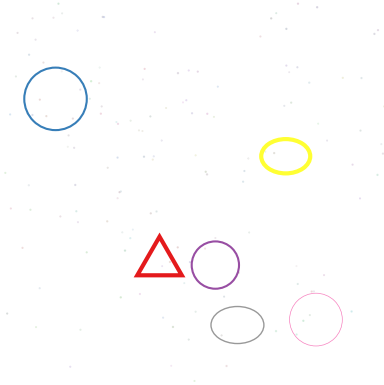[{"shape": "triangle", "thickness": 3, "radius": 0.33, "center": [0.414, 0.318]}, {"shape": "circle", "thickness": 1.5, "radius": 0.41, "center": [0.144, 0.743]}, {"shape": "circle", "thickness": 1.5, "radius": 0.31, "center": [0.559, 0.311]}, {"shape": "oval", "thickness": 3, "radius": 0.32, "center": [0.742, 0.594]}, {"shape": "circle", "thickness": 0.5, "radius": 0.34, "center": [0.821, 0.17]}, {"shape": "oval", "thickness": 1, "radius": 0.34, "center": [0.617, 0.156]}]